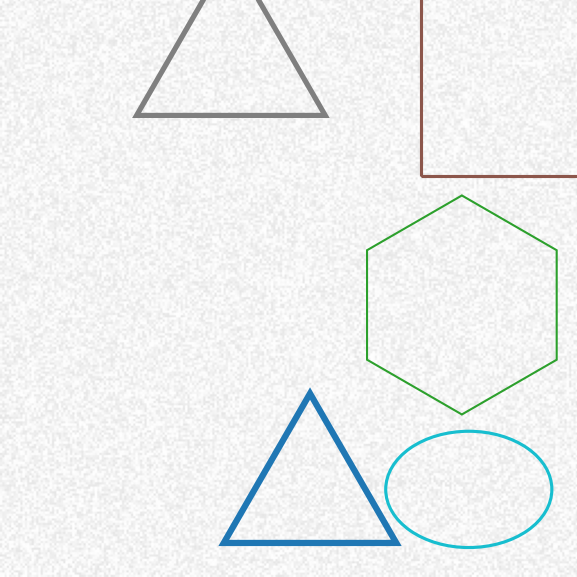[{"shape": "triangle", "thickness": 3, "radius": 0.86, "center": [0.537, 0.145]}, {"shape": "hexagon", "thickness": 1, "radius": 0.95, "center": [0.8, 0.471]}, {"shape": "square", "thickness": 1.5, "radius": 0.83, "center": [0.895, 0.86]}, {"shape": "triangle", "thickness": 2.5, "radius": 0.94, "center": [0.4, 0.894]}, {"shape": "oval", "thickness": 1.5, "radius": 0.72, "center": [0.812, 0.152]}]